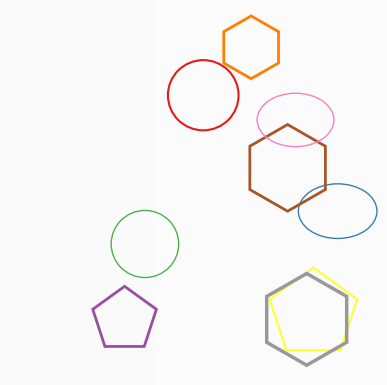[{"shape": "circle", "thickness": 1.5, "radius": 0.46, "center": [0.525, 0.753]}, {"shape": "oval", "thickness": 1, "radius": 0.51, "center": [0.871, 0.452]}, {"shape": "circle", "thickness": 1, "radius": 0.44, "center": [0.374, 0.366]}, {"shape": "pentagon", "thickness": 2, "radius": 0.43, "center": [0.322, 0.17]}, {"shape": "hexagon", "thickness": 2, "radius": 0.41, "center": [0.648, 0.877]}, {"shape": "pentagon", "thickness": 1.5, "radius": 0.59, "center": [0.809, 0.186]}, {"shape": "hexagon", "thickness": 2, "radius": 0.56, "center": [0.742, 0.564]}, {"shape": "oval", "thickness": 1, "radius": 0.5, "center": [0.763, 0.688]}, {"shape": "hexagon", "thickness": 2.5, "radius": 0.6, "center": [0.791, 0.17]}]